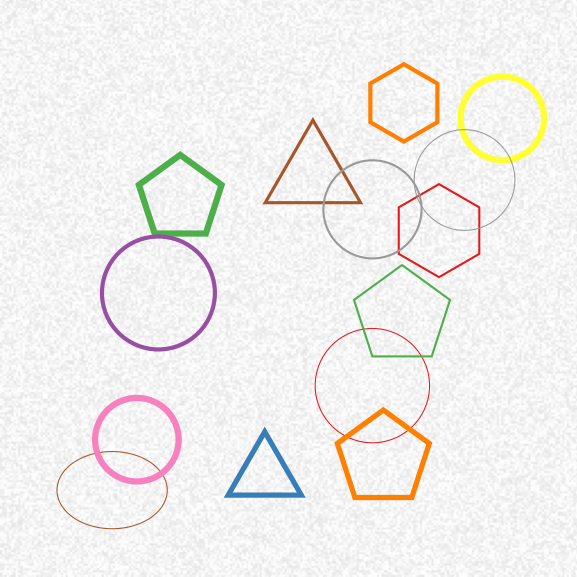[{"shape": "circle", "thickness": 0.5, "radius": 0.5, "center": [0.645, 0.331]}, {"shape": "hexagon", "thickness": 1, "radius": 0.4, "center": [0.76, 0.6]}, {"shape": "triangle", "thickness": 2.5, "radius": 0.37, "center": [0.458, 0.178]}, {"shape": "pentagon", "thickness": 3, "radius": 0.38, "center": [0.312, 0.656]}, {"shape": "pentagon", "thickness": 1, "radius": 0.44, "center": [0.696, 0.453]}, {"shape": "circle", "thickness": 2, "radius": 0.49, "center": [0.274, 0.492]}, {"shape": "hexagon", "thickness": 2, "radius": 0.33, "center": [0.699, 0.821]}, {"shape": "pentagon", "thickness": 2.5, "radius": 0.42, "center": [0.664, 0.205]}, {"shape": "circle", "thickness": 3, "radius": 0.36, "center": [0.87, 0.794]}, {"shape": "oval", "thickness": 0.5, "radius": 0.48, "center": [0.194, 0.15]}, {"shape": "triangle", "thickness": 1.5, "radius": 0.48, "center": [0.542, 0.696]}, {"shape": "circle", "thickness": 3, "radius": 0.36, "center": [0.237, 0.238]}, {"shape": "circle", "thickness": 0.5, "radius": 0.44, "center": [0.804, 0.687]}, {"shape": "circle", "thickness": 1, "radius": 0.42, "center": [0.645, 0.637]}]